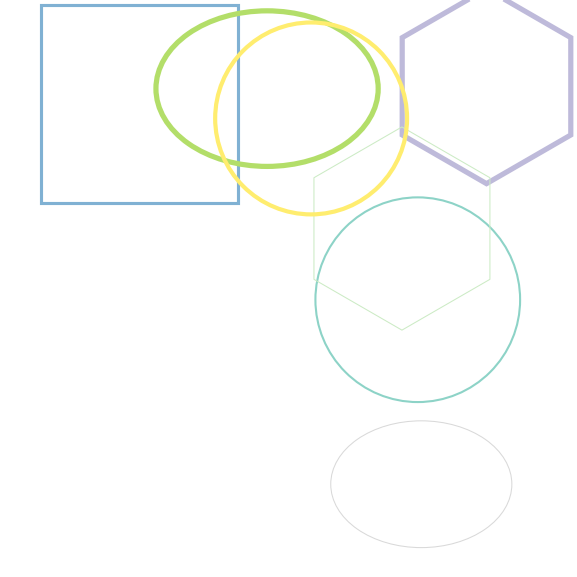[{"shape": "circle", "thickness": 1, "radius": 0.89, "center": [0.723, 0.48]}, {"shape": "hexagon", "thickness": 2.5, "radius": 0.84, "center": [0.842, 0.85]}, {"shape": "square", "thickness": 1.5, "radius": 0.85, "center": [0.242, 0.819]}, {"shape": "oval", "thickness": 2.5, "radius": 0.96, "center": [0.462, 0.846]}, {"shape": "oval", "thickness": 0.5, "radius": 0.78, "center": [0.73, 0.161]}, {"shape": "hexagon", "thickness": 0.5, "radius": 0.88, "center": [0.696, 0.603]}, {"shape": "circle", "thickness": 2, "radius": 0.83, "center": [0.539, 0.794]}]